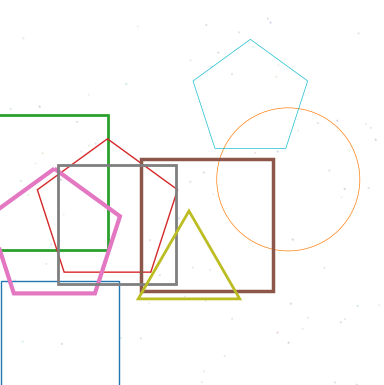[{"shape": "square", "thickness": 1, "radius": 0.77, "center": [0.155, 0.118]}, {"shape": "circle", "thickness": 0.5, "radius": 0.93, "center": [0.749, 0.534]}, {"shape": "square", "thickness": 2, "radius": 0.88, "center": [0.106, 0.525]}, {"shape": "pentagon", "thickness": 1, "radius": 0.96, "center": [0.279, 0.448]}, {"shape": "square", "thickness": 2.5, "radius": 0.86, "center": [0.537, 0.415]}, {"shape": "pentagon", "thickness": 3, "radius": 0.9, "center": [0.141, 0.383]}, {"shape": "square", "thickness": 2, "radius": 0.77, "center": [0.303, 0.417]}, {"shape": "triangle", "thickness": 2, "radius": 0.76, "center": [0.491, 0.3]}, {"shape": "pentagon", "thickness": 0.5, "radius": 0.78, "center": [0.65, 0.741]}]